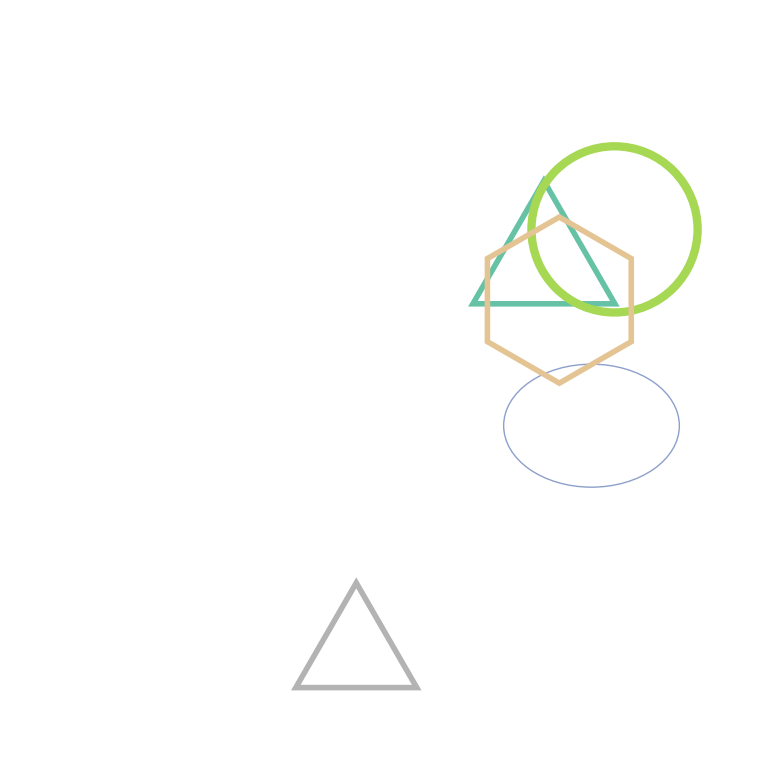[{"shape": "triangle", "thickness": 2, "radius": 0.53, "center": [0.706, 0.659]}, {"shape": "oval", "thickness": 0.5, "radius": 0.57, "center": [0.768, 0.447]}, {"shape": "circle", "thickness": 3, "radius": 0.54, "center": [0.798, 0.702]}, {"shape": "hexagon", "thickness": 2, "radius": 0.54, "center": [0.726, 0.61]}, {"shape": "triangle", "thickness": 2, "radius": 0.45, "center": [0.463, 0.152]}]